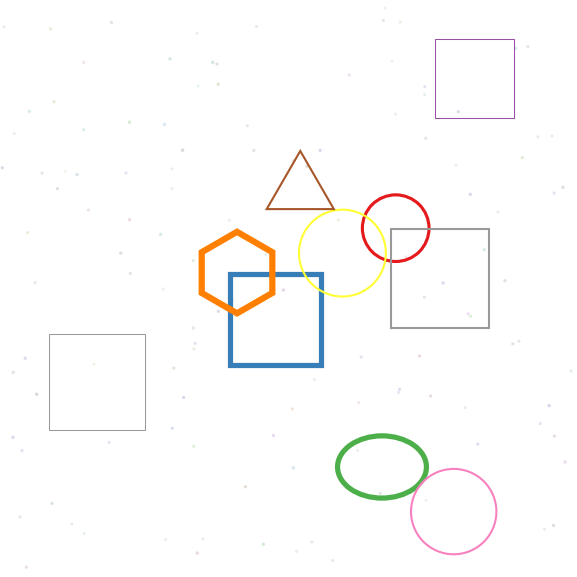[{"shape": "circle", "thickness": 1.5, "radius": 0.29, "center": [0.685, 0.604]}, {"shape": "square", "thickness": 2.5, "radius": 0.39, "center": [0.477, 0.446]}, {"shape": "oval", "thickness": 2.5, "radius": 0.38, "center": [0.661, 0.191]}, {"shape": "square", "thickness": 0.5, "radius": 0.34, "center": [0.822, 0.863]}, {"shape": "hexagon", "thickness": 3, "radius": 0.35, "center": [0.41, 0.527]}, {"shape": "circle", "thickness": 1, "radius": 0.38, "center": [0.593, 0.561]}, {"shape": "triangle", "thickness": 1, "radius": 0.34, "center": [0.52, 0.671]}, {"shape": "circle", "thickness": 1, "radius": 0.37, "center": [0.786, 0.113]}, {"shape": "square", "thickness": 1, "radius": 0.43, "center": [0.762, 0.517]}, {"shape": "square", "thickness": 0.5, "radius": 0.42, "center": [0.168, 0.338]}]